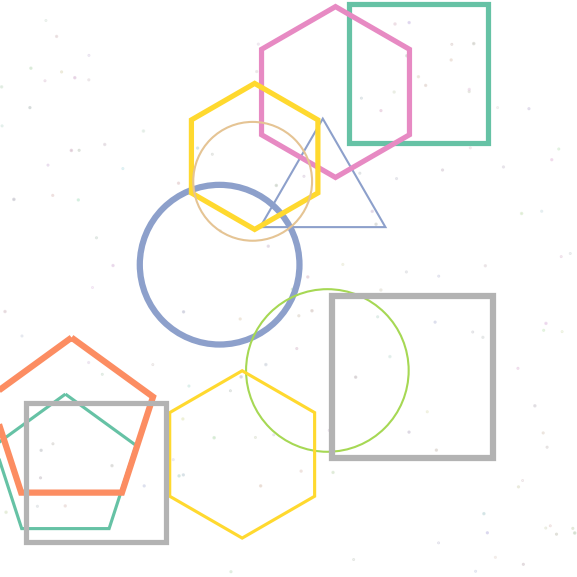[{"shape": "pentagon", "thickness": 1.5, "radius": 0.64, "center": [0.113, 0.188]}, {"shape": "square", "thickness": 2.5, "radius": 0.6, "center": [0.725, 0.872]}, {"shape": "pentagon", "thickness": 3, "radius": 0.74, "center": [0.124, 0.266]}, {"shape": "triangle", "thickness": 1, "radius": 0.63, "center": [0.559, 0.668]}, {"shape": "circle", "thickness": 3, "radius": 0.69, "center": [0.38, 0.541]}, {"shape": "hexagon", "thickness": 2.5, "radius": 0.74, "center": [0.581, 0.84]}, {"shape": "circle", "thickness": 1, "radius": 0.7, "center": [0.567, 0.358]}, {"shape": "hexagon", "thickness": 1.5, "radius": 0.72, "center": [0.419, 0.212]}, {"shape": "hexagon", "thickness": 2.5, "radius": 0.63, "center": [0.441, 0.728]}, {"shape": "circle", "thickness": 1, "radius": 0.51, "center": [0.438, 0.685]}, {"shape": "square", "thickness": 3, "radius": 0.7, "center": [0.714, 0.346]}, {"shape": "square", "thickness": 2.5, "radius": 0.6, "center": [0.166, 0.181]}]